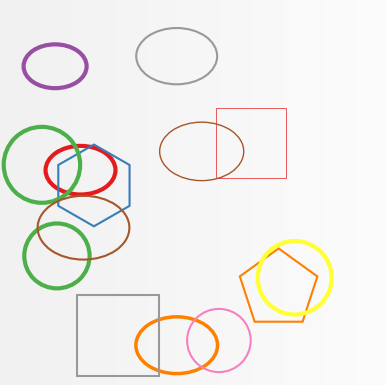[{"shape": "square", "thickness": 0.5, "radius": 0.45, "center": [0.649, 0.628]}, {"shape": "oval", "thickness": 3, "radius": 0.45, "center": [0.208, 0.558]}, {"shape": "hexagon", "thickness": 1.5, "radius": 0.53, "center": [0.242, 0.518]}, {"shape": "circle", "thickness": 3, "radius": 0.42, "center": [0.147, 0.335]}, {"shape": "circle", "thickness": 3, "radius": 0.49, "center": [0.108, 0.572]}, {"shape": "oval", "thickness": 3, "radius": 0.41, "center": [0.142, 0.828]}, {"shape": "pentagon", "thickness": 1.5, "radius": 0.53, "center": [0.719, 0.25]}, {"shape": "oval", "thickness": 2.5, "radius": 0.53, "center": [0.456, 0.103]}, {"shape": "circle", "thickness": 3, "radius": 0.48, "center": [0.761, 0.278]}, {"shape": "oval", "thickness": 1.5, "radius": 0.59, "center": [0.216, 0.409]}, {"shape": "oval", "thickness": 1, "radius": 0.54, "center": [0.521, 0.607]}, {"shape": "circle", "thickness": 1.5, "radius": 0.41, "center": [0.565, 0.116]}, {"shape": "oval", "thickness": 1.5, "radius": 0.52, "center": [0.456, 0.854]}, {"shape": "square", "thickness": 1.5, "radius": 0.53, "center": [0.305, 0.128]}]